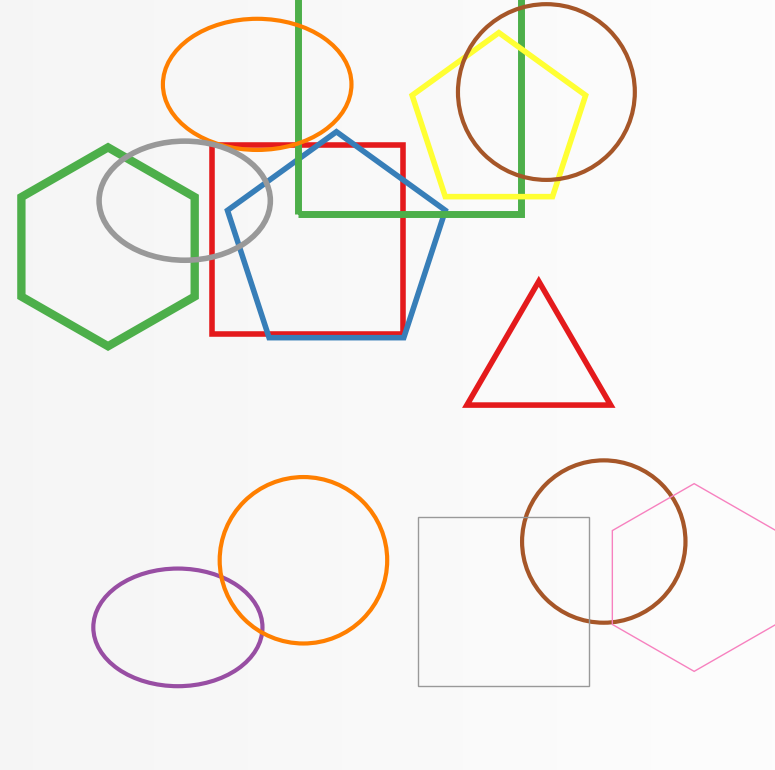[{"shape": "triangle", "thickness": 2, "radius": 0.54, "center": [0.695, 0.527]}, {"shape": "square", "thickness": 2, "radius": 0.61, "center": [0.397, 0.688]}, {"shape": "pentagon", "thickness": 2, "radius": 0.74, "center": [0.434, 0.681]}, {"shape": "hexagon", "thickness": 3, "radius": 0.65, "center": [0.139, 0.679]}, {"shape": "square", "thickness": 2.5, "radius": 0.72, "center": [0.529, 0.867]}, {"shape": "oval", "thickness": 1.5, "radius": 0.55, "center": [0.23, 0.185]}, {"shape": "circle", "thickness": 1.5, "radius": 0.54, "center": [0.392, 0.272]}, {"shape": "oval", "thickness": 1.5, "radius": 0.61, "center": [0.332, 0.89]}, {"shape": "pentagon", "thickness": 2, "radius": 0.59, "center": [0.644, 0.84]}, {"shape": "circle", "thickness": 1.5, "radius": 0.57, "center": [0.705, 0.88]}, {"shape": "circle", "thickness": 1.5, "radius": 0.53, "center": [0.779, 0.297]}, {"shape": "hexagon", "thickness": 0.5, "radius": 0.61, "center": [0.896, 0.25]}, {"shape": "square", "thickness": 0.5, "radius": 0.55, "center": [0.649, 0.219]}, {"shape": "oval", "thickness": 2, "radius": 0.55, "center": [0.238, 0.739]}]